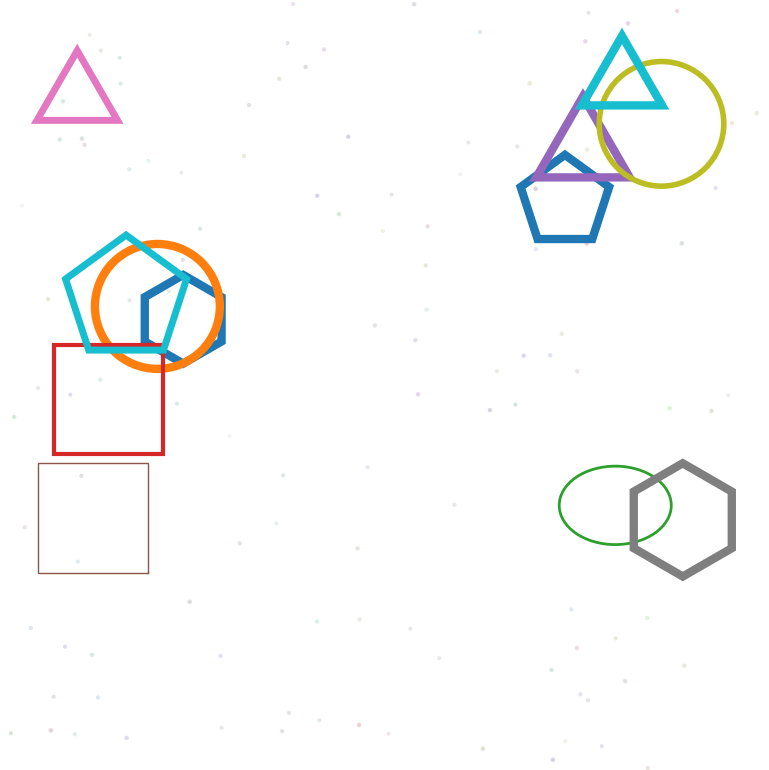[{"shape": "pentagon", "thickness": 3, "radius": 0.3, "center": [0.734, 0.738]}, {"shape": "hexagon", "thickness": 3, "radius": 0.29, "center": [0.238, 0.585]}, {"shape": "circle", "thickness": 3, "radius": 0.41, "center": [0.204, 0.602]}, {"shape": "oval", "thickness": 1, "radius": 0.36, "center": [0.799, 0.344]}, {"shape": "square", "thickness": 1.5, "radius": 0.35, "center": [0.141, 0.481]}, {"shape": "triangle", "thickness": 3, "radius": 0.35, "center": [0.757, 0.805]}, {"shape": "square", "thickness": 0.5, "radius": 0.36, "center": [0.121, 0.327]}, {"shape": "triangle", "thickness": 2.5, "radius": 0.3, "center": [0.1, 0.874]}, {"shape": "hexagon", "thickness": 3, "radius": 0.37, "center": [0.887, 0.325]}, {"shape": "circle", "thickness": 2, "radius": 0.4, "center": [0.859, 0.839]}, {"shape": "pentagon", "thickness": 2.5, "radius": 0.41, "center": [0.164, 0.612]}, {"shape": "triangle", "thickness": 3, "radius": 0.3, "center": [0.808, 0.893]}]